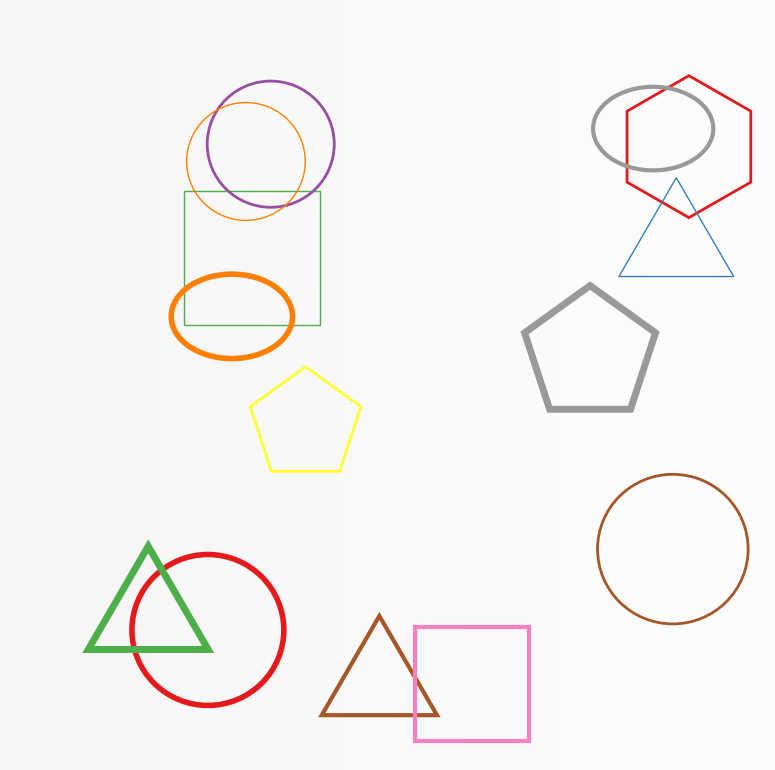[{"shape": "circle", "thickness": 2, "radius": 0.49, "center": [0.268, 0.182]}, {"shape": "hexagon", "thickness": 1, "radius": 0.46, "center": [0.889, 0.81]}, {"shape": "triangle", "thickness": 0.5, "radius": 0.43, "center": [0.873, 0.684]}, {"shape": "square", "thickness": 0.5, "radius": 0.44, "center": [0.325, 0.665]}, {"shape": "triangle", "thickness": 2.5, "radius": 0.45, "center": [0.191, 0.201]}, {"shape": "circle", "thickness": 1, "radius": 0.41, "center": [0.349, 0.813]}, {"shape": "circle", "thickness": 0.5, "radius": 0.38, "center": [0.317, 0.79]}, {"shape": "oval", "thickness": 2, "radius": 0.39, "center": [0.299, 0.589]}, {"shape": "pentagon", "thickness": 1, "radius": 0.38, "center": [0.394, 0.449]}, {"shape": "circle", "thickness": 1, "radius": 0.49, "center": [0.868, 0.287]}, {"shape": "triangle", "thickness": 1.5, "radius": 0.43, "center": [0.489, 0.114]}, {"shape": "square", "thickness": 1.5, "radius": 0.37, "center": [0.609, 0.112]}, {"shape": "pentagon", "thickness": 2.5, "radius": 0.44, "center": [0.761, 0.54]}, {"shape": "oval", "thickness": 1.5, "radius": 0.39, "center": [0.843, 0.833]}]